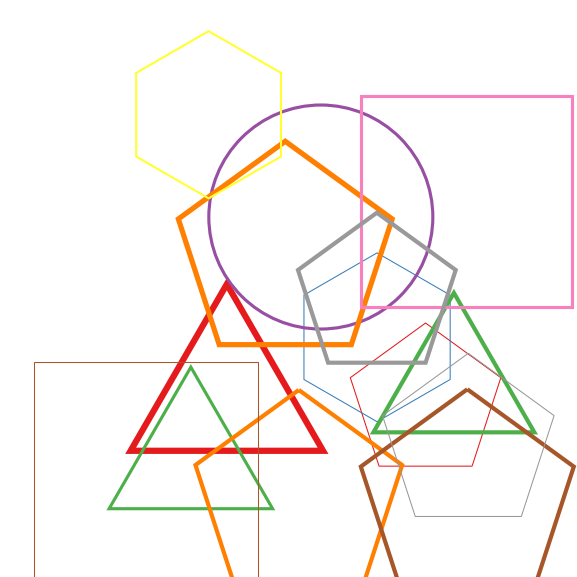[{"shape": "triangle", "thickness": 3, "radius": 0.96, "center": [0.393, 0.315]}, {"shape": "pentagon", "thickness": 0.5, "radius": 0.69, "center": [0.737, 0.303]}, {"shape": "hexagon", "thickness": 0.5, "radius": 0.73, "center": [0.653, 0.415]}, {"shape": "triangle", "thickness": 1.5, "radius": 0.82, "center": [0.33, 0.2]}, {"shape": "triangle", "thickness": 2, "radius": 0.8, "center": [0.786, 0.331]}, {"shape": "circle", "thickness": 1.5, "radius": 0.97, "center": [0.556, 0.623]}, {"shape": "pentagon", "thickness": 2.5, "radius": 0.97, "center": [0.494, 0.56]}, {"shape": "pentagon", "thickness": 2, "radius": 0.94, "center": [0.517, 0.136]}, {"shape": "hexagon", "thickness": 1, "radius": 0.72, "center": [0.361, 0.8]}, {"shape": "pentagon", "thickness": 2, "radius": 0.97, "center": [0.809, 0.131]}, {"shape": "square", "thickness": 0.5, "radius": 0.97, "center": [0.253, 0.178]}, {"shape": "square", "thickness": 1.5, "radius": 0.91, "center": [0.808, 0.651]}, {"shape": "pentagon", "thickness": 2, "radius": 0.72, "center": [0.653, 0.487]}, {"shape": "pentagon", "thickness": 0.5, "radius": 0.78, "center": [0.811, 0.231]}]